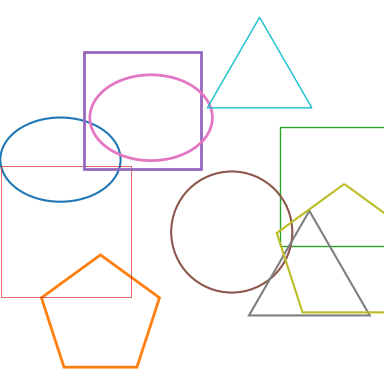[{"shape": "oval", "thickness": 1.5, "radius": 0.78, "center": [0.157, 0.585]}, {"shape": "pentagon", "thickness": 2, "radius": 0.81, "center": [0.261, 0.177]}, {"shape": "square", "thickness": 1, "radius": 0.78, "center": [0.883, 0.516]}, {"shape": "square", "thickness": 0.5, "radius": 0.84, "center": [0.171, 0.399]}, {"shape": "square", "thickness": 2, "radius": 0.76, "center": [0.371, 0.714]}, {"shape": "circle", "thickness": 1.5, "radius": 0.79, "center": [0.602, 0.397]}, {"shape": "oval", "thickness": 2, "radius": 0.8, "center": [0.393, 0.694]}, {"shape": "triangle", "thickness": 1.5, "radius": 0.91, "center": [0.804, 0.271]}, {"shape": "pentagon", "thickness": 1.5, "radius": 0.92, "center": [0.894, 0.338]}, {"shape": "triangle", "thickness": 1, "radius": 0.78, "center": [0.674, 0.798]}]